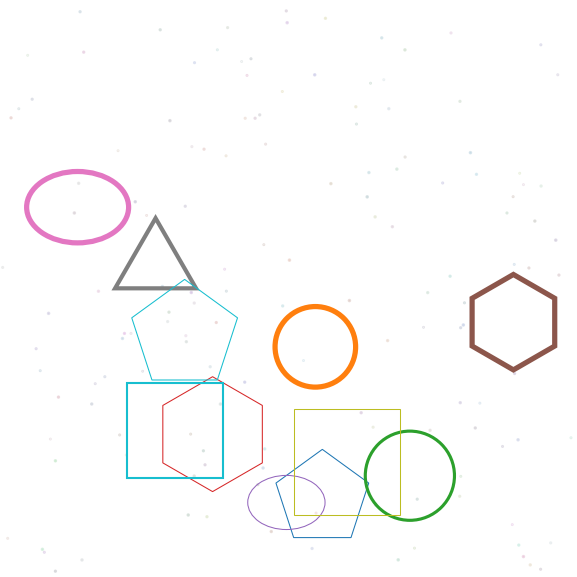[{"shape": "pentagon", "thickness": 0.5, "radius": 0.42, "center": [0.558, 0.137]}, {"shape": "circle", "thickness": 2.5, "radius": 0.35, "center": [0.546, 0.399]}, {"shape": "circle", "thickness": 1.5, "radius": 0.39, "center": [0.71, 0.175]}, {"shape": "hexagon", "thickness": 0.5, "radius": 0.5, "center": [0.368, 0.247]}, {"shape": "oval", "thickness": 0.5, "radius": 0.33, "center": [0.496, 0.129]}, {"shape": "hexagon", "thickness": 2.5, "radius": 0.41, "center": [0.889, 0.441]}, {"shape": "oval", "thickness": 2.5, "radius": 0.44, "center": [0.134, 0.64]}, {"shape": "triangle", "thickness": 2, "radius": 0.4, "center": [0.269, 0.54]}, {"shape": "square", "thickness": 0.5, "radius": 0.46, "center": [0.601, 0.199]}, {"shape": "pentagon", "thickness": 0.5, "radius": 0.48, "center": [0.32, 0.419]}, {"shape": "square", "thickness": 1, "radius": 0.41, "center": [0.303, 0.253]}]